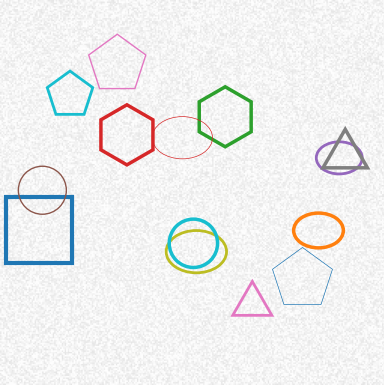[{"shape": "pentagon", "thickness": 0.5, "radius": 0.41, "center": [0.786, 0.275]}, {"shape": "square", "thickness": 3, "radius": 0.43, "center": [0.102, 0.404]}, {"shape": "oval", "thickness": 2.5, "radius": 0.32, "center": [0.827, 0.401]}, {"shape": "hexagon", "thickness": 2.5, "radius": 0.39, "center": [0.585, 0.697]}, {"shape": "hexagon", "thickness": 2.5, "radius": 0.39, "center": [0.33, 0.65]}, {"shape": "oval", "thickness": 0.5, "radius": 0.39, "center": [0.474, 0.642]}, {"shape": "oval", "thickness": 2, "radius": 0.3, "center": [0.881, 0.59]}, {"shape": "circle", "thickness": 1, "radius": 0.31, "center": [0.11, 0.506]}, {"shape": "triangle", "thickness": 2, "radius": 0.29, "center": [0.655, 0.21]}, {"shape": "pentagon", "thickness": 1, "radius": 0.39, "center": [0.305, 0.833]}, {"shape": "triangle", "thickness": 2.5, "radius": 0.33, "center": [0.897, 0.597]}, {"shape": "oval", "thickness": 2, "radius": 0.39, "center": [0.51, 0.346]}, {"shape": "pentagon", "thickness": 2, "radius": 0.31, "center": [0.182, 0.753]}, {"shape": "circle", "thickness": 2.5, "radius": 0.31, "center": [0.502, 0.368]}]